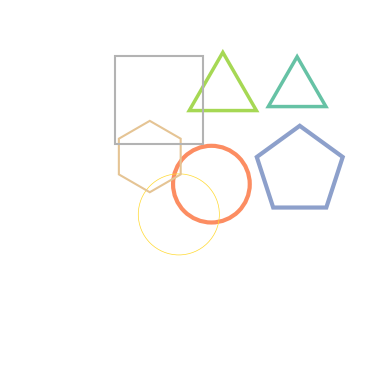[{"shape": "triangle", "thickness": 2.5, "radius": 0.43, "center": [0.772, 0.766]}, {"shape": "circle", "thickness": 3, "radius": 0.5, "center": [0.549, 0.522]}, {"shape": "pentagon", "thickness": 3, "radius": 0.59, "center": [0.779, 0.556]}, {"shape": "triangle", "thickness": 2.5, "radius": 0.5, "center": [0.579, 0.763]}, {"shape": "circle", "thickness": 0.5, "radius": 0.53, "center": [0.464, 0.443]}, {"shape": "hexagon", "thickness": 1.5, "radius": 0.46, "center": [0.389, 0.593]}, {"shape": "square", "thickness": 1.5, "radius": 0.57, "center": [0.414, 0.741]}]